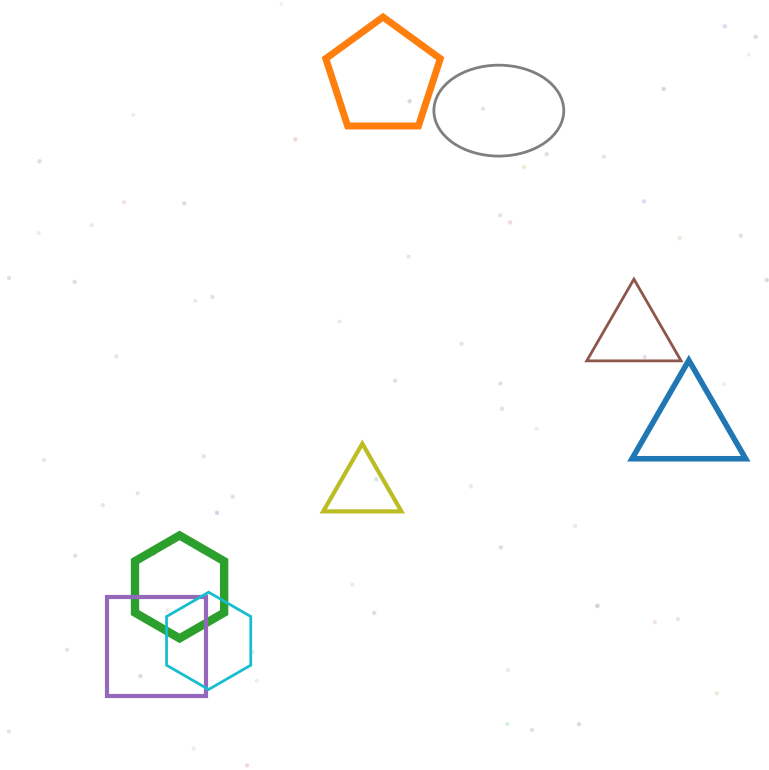[{"shape": "triangle", "thickness": 2, "radius": 0.43, "center": [0.895, 0.447]}, {"shape": "pentagon", "thickness": 2.5, "radius": 0.39, "center": [0.497, 0.9]}, {"shape": "hexagon", "thickness": 3, "radius": 0.33, "center": [0.233, 0.238]}, {"shape": "square", "thickness": 1.5, "radius": 0.32, "center": [0.203, 0.16]}, {"shape": "triangle", "thickness": 1, "radius": 0.35, "center": [0.823, 0.567]}, {"shape": "oval", "thickness": 1, "radius": 0.42, "center": [0.648, 0.856]}, {"shape": "triangle", "thickness": 1.5, "radius": 0.29, "center": [0.471, 0.365]}, {"shape": "hexagon", "thickness": 1, "radius": 0.32, "center": [0.271, 0.168]}]